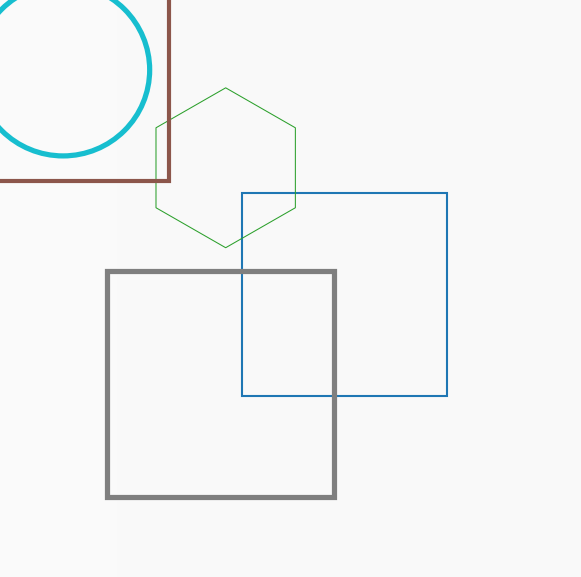[{"shape": "square", "thickness": 1, "radius": 0.88, "center": [0.593, 0.489]}, {"shape": "hexagon", "thickness": 0.5, "radius": 0.69, "center": [0.388, 0.709]}, {"shape": "square", "thickness": 2, "radius": 0.79, "center": [0.132, 0.844]}, {"shape": "square", "thickness": 2.5, "radius": 0.98, "center": [0.379, 0.334]}, {"shape": "circle", "thickness": 2.5, "radius": 0.74, "center": [0.109, 0.878]}]